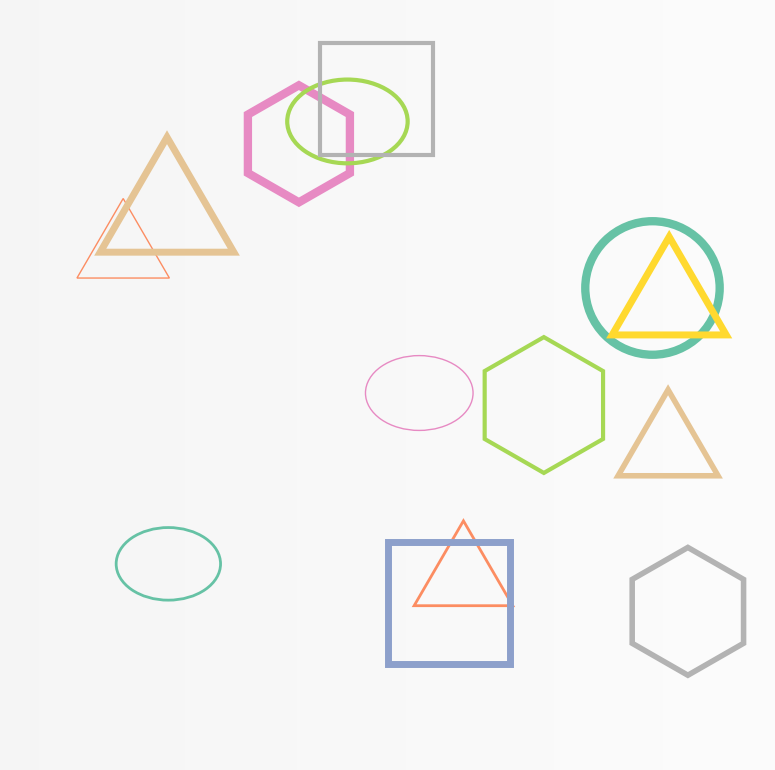[{"shape": "oval", "thickness": 1, "radius": 0.34, "center": [0.217, 0.268]}, {"shape": "circle", "thickness": 3, "radius": 0.43, "center": [0.842, 0.626]}, {"shape": "triangle", "thickness": 0.5, "radius": 0.34, "center": [0.159, 0.673]}, {"shape": "triangle", "thickness": 1, "radius": 0.37, "center": [0.598, 0.25]}, {"shape": "square", "thickness": 2.5, "radius": 0.4, "center": [0.58, 0.216]}, {"shape": "oval", "thickness": 0.5, "radius": 0.35, "center": [0.541, 0.49]}, {"shape": "hexagon", "thickness": 3, "radius": 0.38, "center": [0.386, 0.813]}, {"shape": "hexagon", "thickness": 1.5, "radius": 0.44, "center": [0.702, 0.474]}, {"shape": "oval", "thickness": 1.5, "radius": 0.39, "center": [0.448, 0.842]}, {"shape": "triangle", "thickness": 2.5, "radius": 0.42, "center": [0.863, 0.608]}, {"shape": "triangle", "thickness": 2, "radius": 0.37, "center": [0.862, 0.419]}, {"shape": "triangle", "thickness": 2.5, "radius": 0.5, "center": [0.215, 0.722]}, {"shape": "square", "thickness": 1.5, "radius": 0.37, "center": [0.486, 0.871]}, {"shape": "hexagon", "thickness": 2, "radius": 0.41, "center": [0.888, 0.206]}]